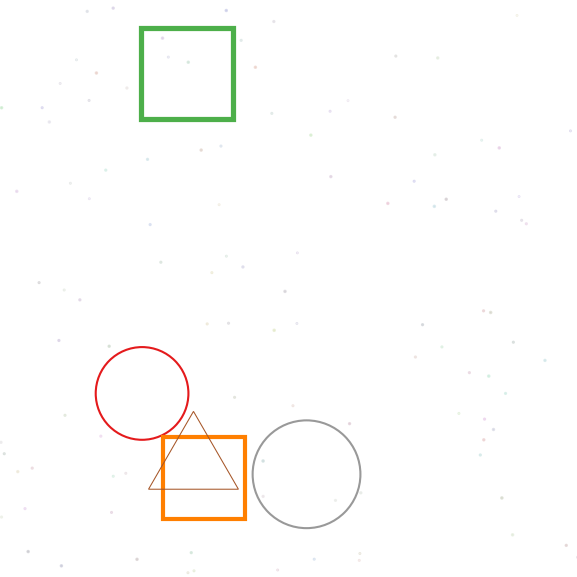[{"shape": "circle", "thickness": 1, "radius": 0.4, "center": [0.246, 0.318]}, {"shape": "square", "thickness": 2.5, "radius": 0.4, "center": [0.324, 0.872]}, {"shape": "square", "thickness": 2, "radius": 0.36, "center": [0.353, 0.171]}, {"shape": "triangle", "thickness": 0.5, "radius": 0.45, "center": [0.335, 0.197]}, {"shape": "circle", "thickness": 1, "radius": 0.47, "center": [0.531, 0.178]}]